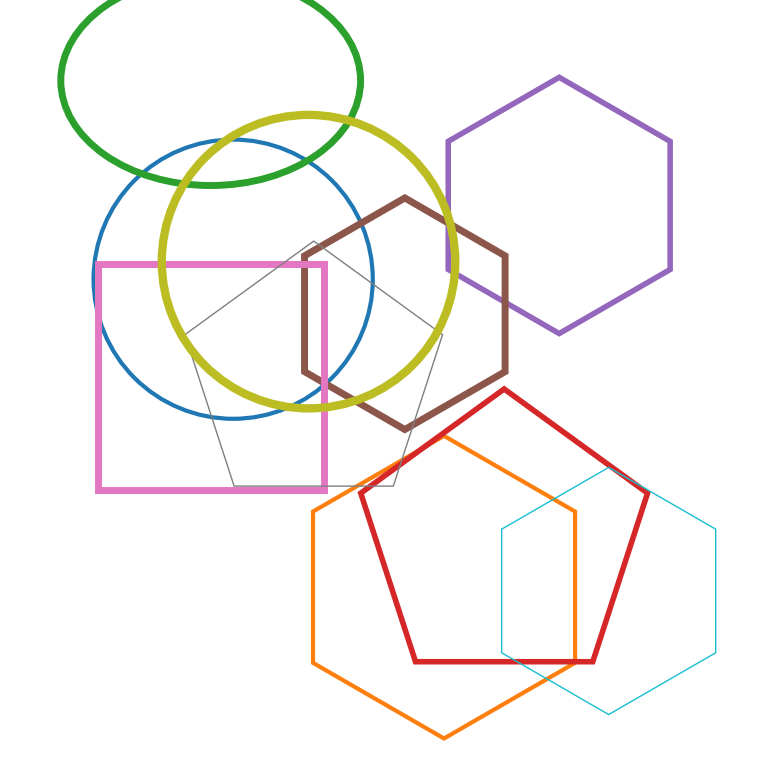[{"shape": "circle", "thickness": 1.5, "radius": 0.91, "center": [0.303, 0.637]}, {"shape": "hexagon", "thickness": 1.5, "radius": 0.98, "center": [0.577, 0.237]}, {"shape": "oval", "thickness": 2.5, "radius": 0.97, "center": [0.274, 0.895]}, {"shape": "pentagon", "thickness": 2, "radius": 0.98, "center": [0.655, 0.299]}, {"shape": "hexagon", "thickness": 2, "radius": 0.83, "center": [0.726, 0.733]}, {"shape": "hexagon", "thickness": 2.5, "radius": 0.75, "center": [0.526, 0.593]}, {"shape": "square", "thickness": 2.5, "radius": 0.73, "center": [0.274, 0.511]}, {"shape": "pentagon", "thickness": 0.5, "radius": 0.88, "center": [0.407, 0.511]}, {"shape": "circle", "thickness": 3, "radius": 0.95, "center": [0.401, 0.66]}, {"shape": "hexagon", "thickness": 0.5, "radius": 0.8, "center": [0.79, 0.233]}]